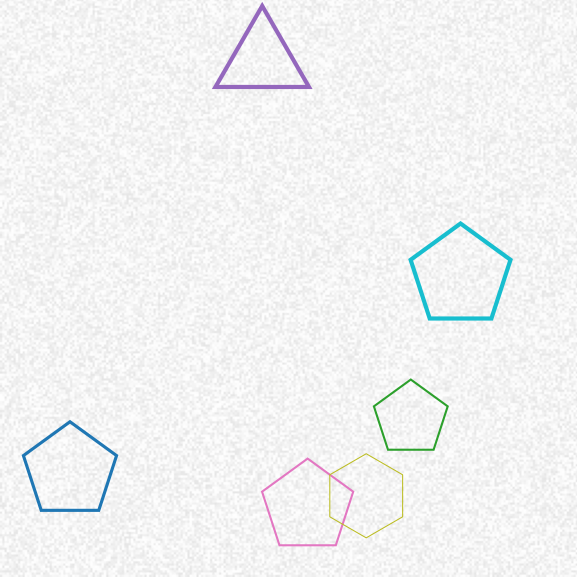[{"shape": "pentagon", "thickness": 1.5, "radius": 0.42, "center": [0.121, 0.184]}, {"shape": "pentagon", "thickness": 1, "radius": 0.34, "center": [0.711, 0.275]}, {"shape": "triangle", "thickness": 2, "radius": 0.47, "center": [0.454, 0.895]}, {"shape": "pentagon", "thickness": 1, "radius": 0.41, "center": [0.533, 0.122]}, {"shape": "hexagon", "thickness": 0.5, "radius": 0.36, "center": [0.634, 0.141]}, {"shape": "pentagon", "thickness": 2, "radius": 0.45, "center": [0.798, 0.521]}]